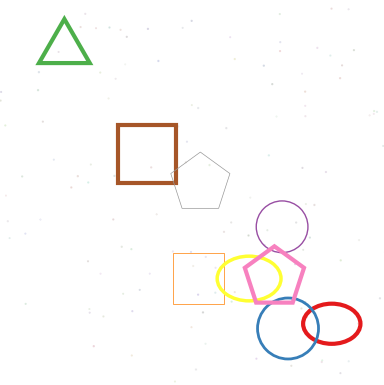[{"shape": "oval", "thickness": 3, "radius": 0.37, "center": [0.862, 0.159]}, {"shape": "circle", "thickness": 2, "radius": 0.4, "center": [0.748, 0.147]}, {"shape": "triangle", "thickness": 3, "radius": 0.38, "center": [0.167, 0.874]}, {"shape": "circle", "thickness": 1, "radius": 0.34, "center": [0.733, 0.411]}, {"shape": "square", "thickness": 0.5, "radius": 0.33, "center": [0.516, 0.276]}, {"shape": "oval", "thickness": 2.5, "radius": 0.41, "center": [0.647, 0.277]}, {"shape": "square", "thickness": 3, "radius": 0.38, "center": [0.382, 0.599]}, {"shape": "pentagon", "thickness": 3, "radius": 0.4, "center": [0.713, 0.279]}, {"shape": "pentagon", "thickness": 0.5, "radius": 0.4, "center": [0.52, 0.524]}]